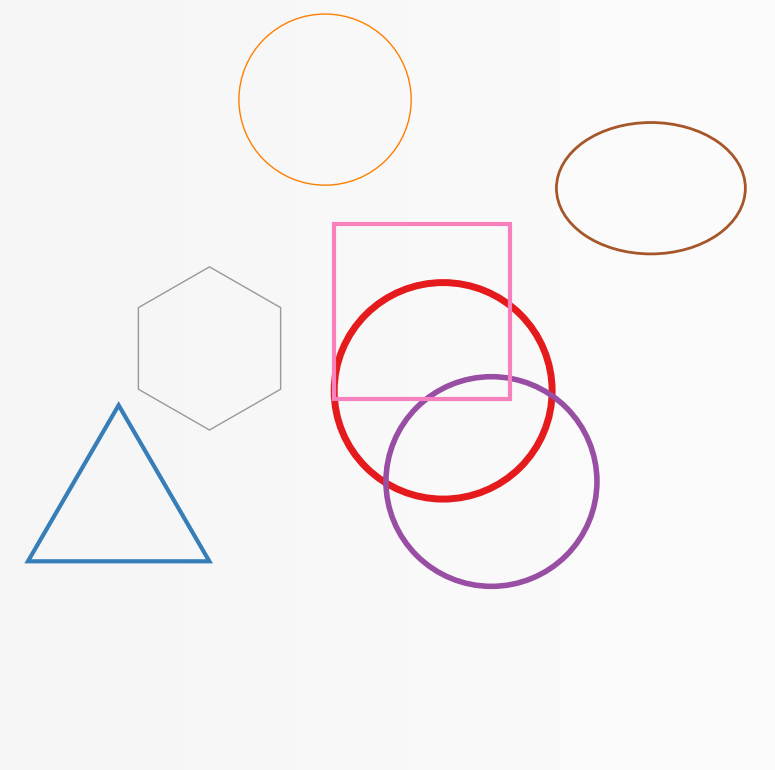[{"shape": "circle", "thickness": 2.5, "radius": 0.7, "center": [0.572, 0.492]}, {"shape": "triangle", "thickness": 1.5, "radius": 0.68, "center": [0.153, 0.339]}, {"shape": "circle", "thickness": 2, "radius": 0.68, "center": [0.634, 0.375]}, {"shape": "circle", "thickness": 0.5, "radius": 0.56, "center": [0.419, 0.871]}, {"shape": "oval", "thickness": 1, "radius": 0.61, "center": [0.84, 0.756]}, {"shape": "square", "thickness": 1.5, "radius": 0.57, "center": [0.544, 0.596]}, {"shape": "hexagon", "thickness": 0.5, "radius": 0.53, "center": [0.27, 0.548]}]